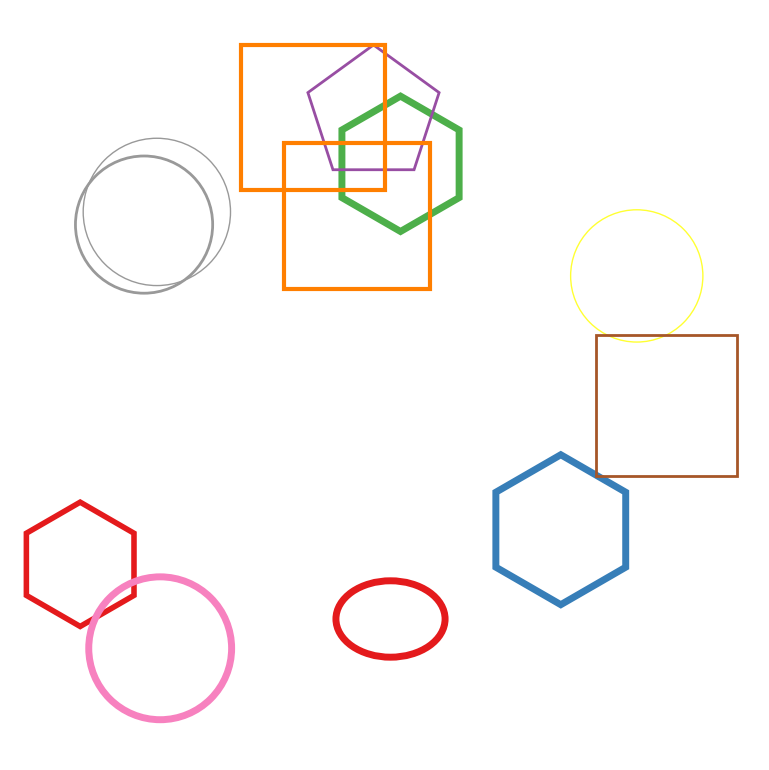[{"shape": "oval", "thickness": 2.5, "radius": 0.35, "center": [0.507, 0.196]}, {"shape": "hexagon", "thickness": 2, "radius": 0.4, "center": [0.104, 0.267]}, {"shape": "hexagon", "thickness": 2.5, "radius": 0.49, "center": [0.728, 0.312]}, {"shape": "hexagon", "thickness": 2.5, "radius": 0.44, "center": [0.52, 0.787]}, {"shape": "pentagon", "thickness": 1, "radius": 0.45, "center": [0.485, 0.852]}, {"shape": "square", "thickness": 1.5, "radius": 0.47, "center": [0.463, 0.72]}, {"shape": "square", "thickness": 1.5, "radius": 0.47, "center": [0.407, 0.847]}, {"shape": "circle", "thickness": 0.5, "radius": 0.43, "center": [0.827, 0.642]}, {"shape": "square", "thickness": 1, "radius": 0.46, "center": [0.866, 0.473]}, {"shape": "circle", "thickness": 2.5, "radius": 0.46, "center": [0.208, 0.158]}, {"shape": "circle", "thickness": 0.5, "radius": 0.48, "center": [0.204, 0.725]}, {"shape": "circle", "thickness": 1, "radius": 0.45, "center": [0.187, 0.708]}]